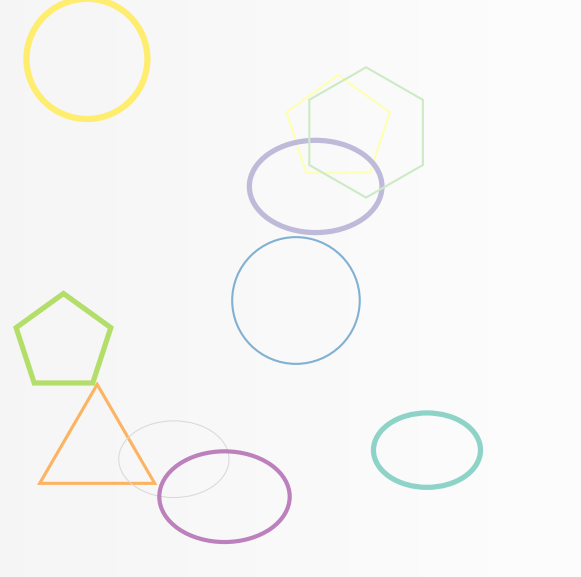[{"shape": "oval", "thickness": 2.5, "radius": 0.46, "center": [0.735, 0.22]}, {"shape": "pentagon", "thickness": 1, "radius": 0.47, "center": [0.582, 0.776]}, {"shape": "oval", "thickness": 2.5, "radius": 0.57, "center": [0.543, 0.676]}, {"shape": "circle", "thickness": 1, "radius": 0.55, "center": [0.509, 0.479]}, {"shape": "triangle", "thickness": 1.5, "radius": 0.57, "center": [0.167, 0.219]}, {"shape": "pentagon", "thickness": 2.5, "radius": 0.43, "center": [0.109, 0.405]}, {"shape": "oval", "thickness": 0.5, "radius": 0.47, "center": [0.299, 0.204]}, {"shape": "oval", "thickness": 2, "radius": 0.56, "center": [0.386, 0.139]}, {"shape": "hexagon", "thickness": 1, "radius": 0.56, "center": [0.63, 0.77]}, {"shape": "circle", "thickness": 3, "radius": 0.52, "center": [0.15, 0.897]}]